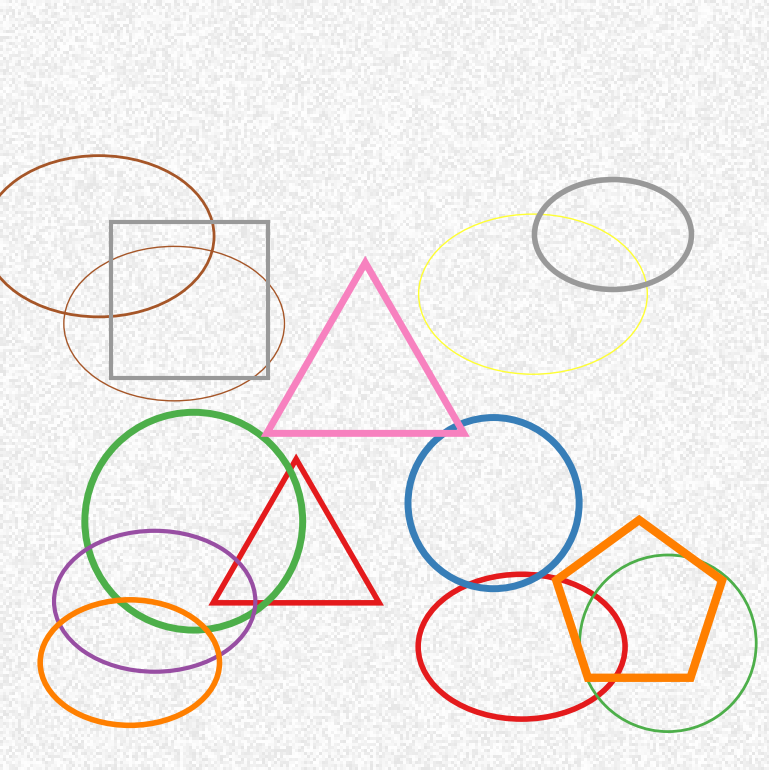[{"shape": "triangle", "thickness": 2, "radius": 0.62, "center": [0.385, 0.279]}, {"shape": "oval", "thickness": 2, "radius": 0.67, "center": [0.677, 0.16]}, {"shape": "circle", "thickness": 2.5, "radius": 0.56, "center": [0.641, 0.347]}, {"shape": "circle", "thickness": 2.5, "radius": 0.71, "center": [0.252, 0.323]}, {"shape": "circle", "thickness": 1, "radius": 0.57, "center": [0.867, 0.165]}, {"shape": "oval", "thickness": 1.5, "radius": 0.65, "center": [0.201, 0.219]}, {"shape": "oval", "thickness": 2, "radius": 0.58, "center": [0.169, 0.14]}, {"shape": "pentagon", "thickness": 3, "radius": 0.57, "center": [0.83, 0.211]}, {"shape": "oval", "thickness": 0.5, "radius": 0.74, "center": [0.692, 0.618]}, {"shape": "oval", "thickness": 0.5, "radius": 0.72, "center": [0.226, 0.58]}, {"shape": "oval", "thickness": 1, "radius": 0.75, "center": [0.128, 0.693]}, {"shape": "triangle", "thickness": 2.5, "radius": 0.74, "center": [0.474, 0.511]}, {"shape": "oval", "thickness": 2, "radius": 0.51, "center": [0.796, 0.695]}, {"shape": "square", "thickness": 1.5, "radius": 0.51, "center": [0.246, 0.61]}]